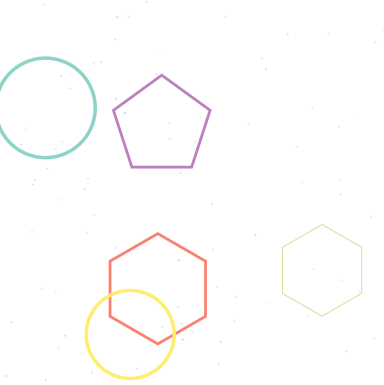[{"shape": "circle", "thickness": 2.5, "radius": 0.65, "center": [0.118, 0.72]}, {"shape": "hexagon", "thickness": 2, "radius": 0.72, "center": [0.41, 0.25]}, {"shape": "hexagon", "thickness": 0.5, "radius": 0.6, "center": [0.837, 0.298]}, {"shape": "pentagon", "thickness": 2, "radius": 0.66, "center": [0.42, 0.673]}, {"shape": "circle", "thickness": 2.5, "radius": 0.57, "center": [0.338, 0.131]}]